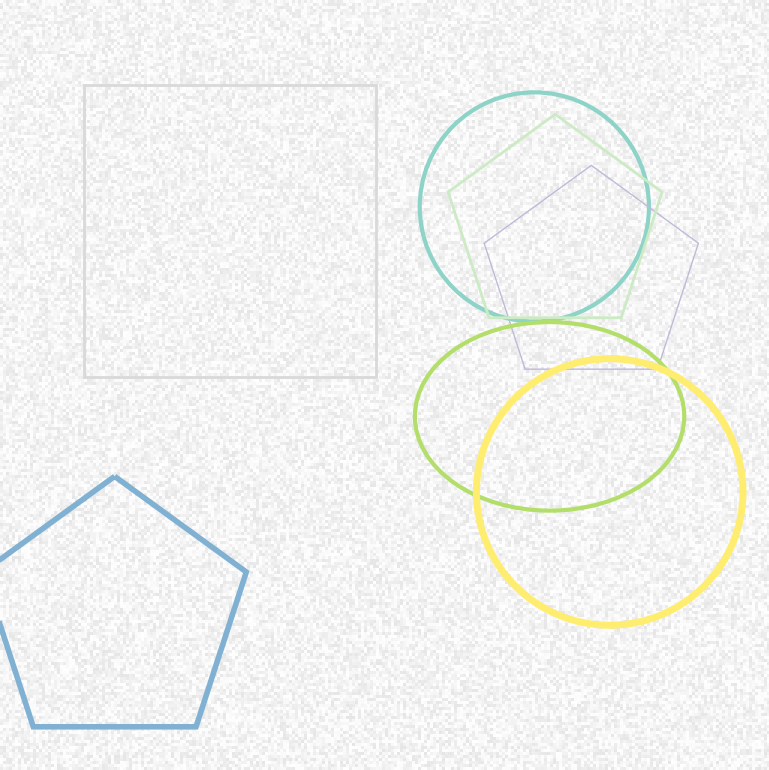[{"shape": "circle", "thickness": 1.5, "radius": 0.74, "center": [0.694, 0.731]}, {"shape": "pentagon", "thickness": 0.5, "radius": 0.73, "center": [0.768, 0.639]}, {"shape": "pentagon", "thickness": 2, "radius": 0.9, "center": [0.149, 0.202]}, {"shape": "oval", "thickness": 1.5, "radius": 0.87, "center": [0.714, 0.459]}, {"shape": "square", "thickness": 1, "radius": 0.95, "center": [0.298, 0.7]}, {"shape": "pentagon", "thickness": 1, "radius": 0.73, "center": [0.721, 0.706]}, {"shape": "circle", "thickness": 2.5, "radius": 0.87, "center": [0.792, 0.361]}]